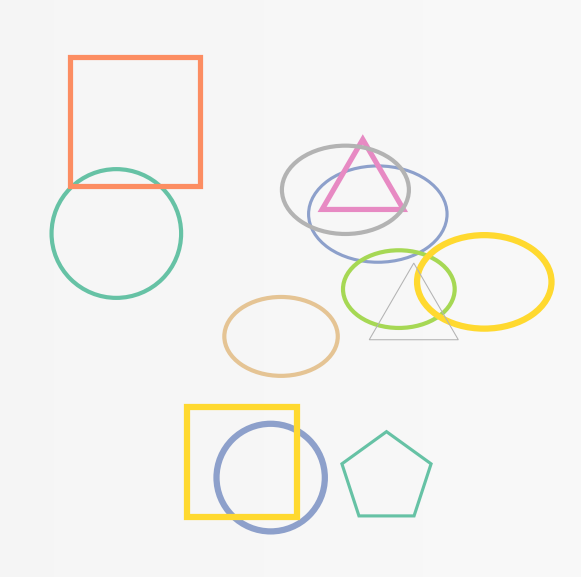[{"shape": "circle", "thickness": 2, "radius": 0.56, "center": [0.2, 0.595]}, {"shape": "pentagon", "thickness": 1.5, "radius": 0.4, "center": [0.665, 0.171]}, {"shape": "square", "thickness": 2.5, "radius": 0.56, "center": [0.232, 0.789]}, {"shape": "circle", "thickness": 3, "radius": 0.47, "center": [0.466, 0.172]}, {"shape": "oval", "thickness": 1.5, "radius": 0.6, "center": [0.65, 0.628]}, {"shape": "triangle", "thickness": 2.5, "radius": 0.4, "center": [0.624, 0.677]}, {"shape": "oval", "thickness": 2, "radius": 0.48, "center": [0.686, 0.498]}, {"shape": "square", "thickness": 3, "radius": 0.47, "center": [0.416, 0.199]}, {"shape": "oval", "thickness": 3, "radius": 0.58, "center": [0.833, 0.511]}, {"shape": "oval", "thickness": 2, "radius": 0.49, "center": [0.484, 0.417]}, {"shape": "triangle", "thickness": 0.5, "radius": 0.44, "center": [0.712, 0.455]}, {"shape": "oval", "thickness": 2, "radius": 0.55, "center": [0.594, 0.67]}]